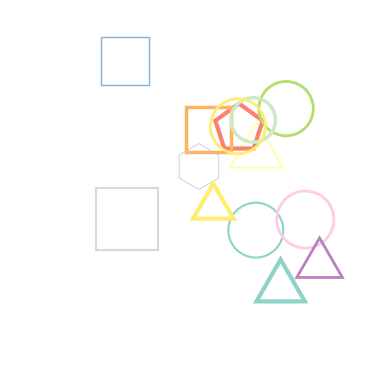[{"shape": "circle", "thickness": 1.5, "radius": 0.36, "center": [0.664, 0.402]}, {"shape": "triangle", "thickness": 3, "radius": 0.36, "center": [0.729, 0.253]}, {"shape": "triangle", "thickness": 1.5, "radius": 0.4, "center": [0.666, 0.604]}, {"shape": "hexagon", "thickness": 0.5, "radius": 0.3, "center": [0.517, 0.567]}, {"shape": "pentagon", "thickness": 3, "radius": 0.32, "center": [0.621, 0.667]}, {"shape": "square", "thickness": 1, "radius": 0.31, "center": [0.324, 0.841]}, {"shape": "square", "thickness": 2.5, "radius": 0.29, "center": [0.542, 0.664]}, {"shape": "circle", "thickness": 2, "radius": 0.35, "center": [0.743, 0.718]}, {"shape": "circle", "thickness": 2, "radius": 0.37, "center": [0.793, 0.43]}, {"shape": "square", "thickness": 1.5, "radius": 0.4, "center": [0.33, 0.431]}, {"shape": "triangle", "thickness": 2, "radius": 0.34, "center": [0.83, 0.314]}, {"shape": "circle", "thickness": 2.5, "radius": 0.29, "center": [0.658, 0.689]}, {"shape": "triangle", "thickness": 3, "radius": 0.3, "center": [0.554, 0.462]}, {"shape": "circle", "thickness": 2, "radius": 0.36, "center": [0.618, 0.672]}]